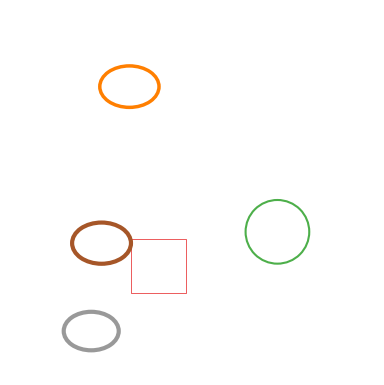[{"shape": "square", "thickness": 0.5, "radius": 0.35, "center": [0.412, 0.309]}, {"shape": "circle", "thickness": 1.5, "radius": 0.41, "center": [0.721, 0.398]}, {"shape": "oval", "thickness": 2.5, "radius": 0.38, "center": [0.336, 0.775]}, {"shape": "oval", "thickness": 3, "radius": 0.38, "center": [0.264, 0.368]}, {"shape": "oval", "thickness": 3, "radius": 0.36, "center": [0.237, 0.14]}]